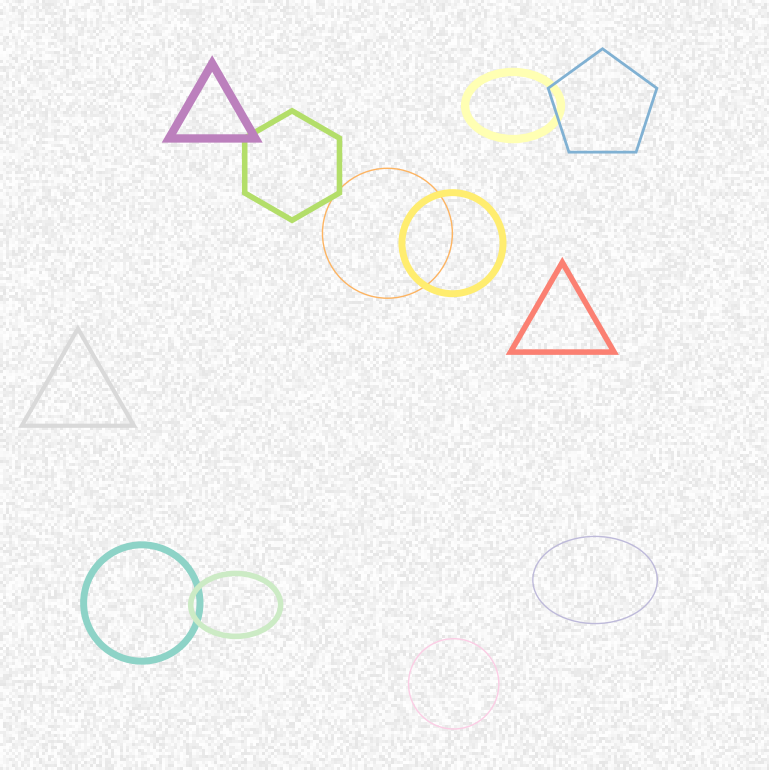[{"shape": "circle", "thickness": 2.5, "radius": 0.38, "center": [0.184, 0.217]}, {"shape": "oval", "thickness": 3, "radius": 0.31, "center": [0.666, 0.863]}, {"shape": "oval", "thickness": 0.5, "radius": 0.4, "center": [0.773, 0.247]}, {"shape": "triangle", "thickness": 2, "radius": 0.39, "center": [0.73, 0.582]}, {"shape": "pentagon", "thickness": 1, "radius": 0.37, "center": [0.782, 0.862]}, {"shape": "circle", "thickness": 0.5, "radius": 0.42, "center": [0.503, 0.697]}, {"shape": "hexagon", "thickness": 2, "radius": 0.36, "center": [0.379, 0.785]}, {"shape": "circle", "thickness": 0.5, "radius": 0.29, "center": [0.589, 0.112]}, {"shape": "triangle", "thickness": 1.5, "radius": 0.42, "center": [0.101, 0.489]}, {"shape": "triangle", "thickness": 3, "radius": 0.32, "center": [0.276, 0.853]}, {"shape": "oval", "thickness": 2, "radius": 0.29, "center": [0.306, 0.214]}, {"shape": "circle", "thickness": 2.5, "radius": 0.33, "center": [0.588, 0.684]}]